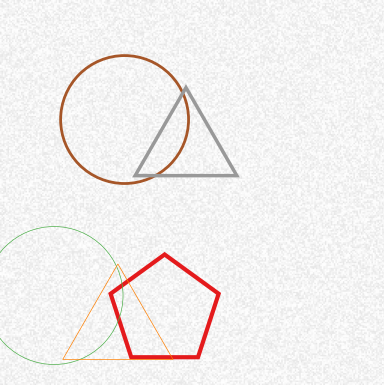[{"shape": "pentagon", "thickness": 3, "radius": 0.74, "center": [0.428, 0.191]}, {"shape": "circle", "thickness": 0.5, "radius": 0.9, "center": [0.14, 0.232]}, {"shape": "triangle", "thickness": 0.5, "radius": 0.83, "center": [0.306, 0.149]}, {"shape": "circle", "thickness": 2, "radius": 0.83, "center": [0.324, 0.689]}, {"shape": "triangle", "thickness": 2.5, "radius": 0.76, "center": [0.483, 0.62]}]